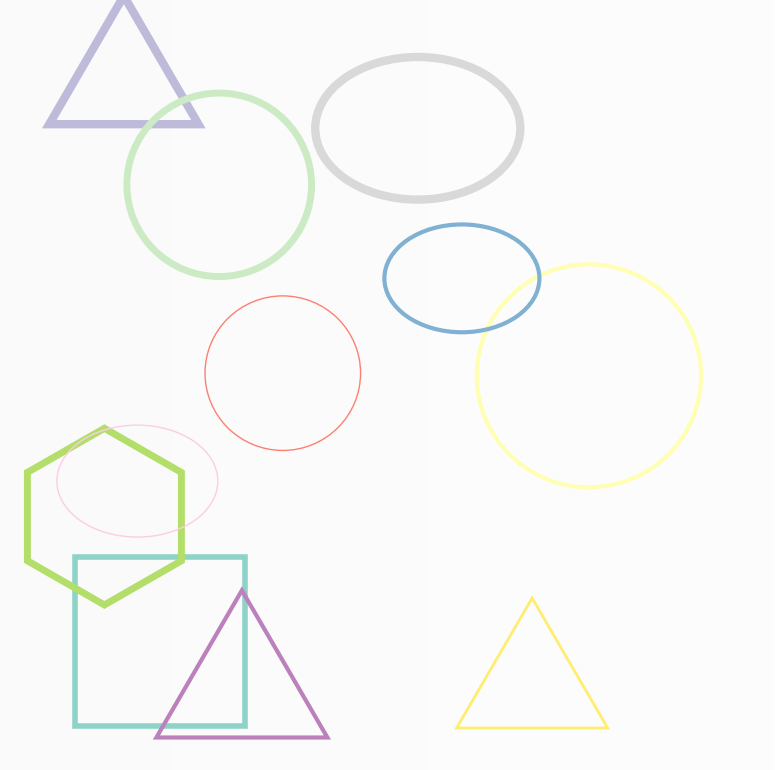[{"shape": "square", "thickness": 2, "radius": 0.55, "center": [0.207, 0.167]}, {"shape": "circle", "thickness": 1.5, "radius": 0.72, "center": [0.76, 0.512]}, {"shape": "triangle", "thickness": 3, "radius": 0.56, "center": [0.16, 0.894]}, {"shape": "circle", "thickness": 0.5, "radius": 0.5, "center": [0.365, 0.515]}, {"shape": "oval", "thickness": 1.5, "radius": 0.5, "center": [0.596, 0.638]}, {"shape": "hexagon", "thickness": 2.5, "radius": 0.57, "center": [0.135, 0.329]}, {"shape": "oval", "thickness": 0.5, "radius": 0.52, "center": [0.177, 0.375]}, {"shape": "oval", "thickness": 3, "radius": 0.66, "center": [0.539, 0.833]}, {"shape": "triangle", "thickness": 1.5, "radius": 0.64, "center": [0.312, 0.106]}, {"shape": "circle", "thickness": 2.5, "radius": 0.6, "center": [0.283, 0.76]}, {"shape": "triangle", "thickness": 1, "radius": 0.56, "center": [0.687, 0.111]}]